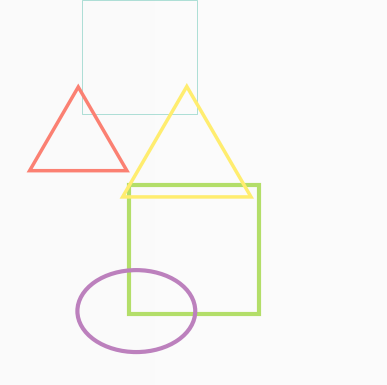[{"shape": "square", "thickness": 0.5, "radius": 0.74, "center": [0.361, 0.851]}, {"shape": "triangle", "thickness": 2.5, "radius": 0.72, "center": [0.202, 0.629]}, {"shape": "square", "thickness": 3, "radius": 0.84, "center": [0.501, 0.352]}, {"shape": "oval", "thickness": 3, "radius": 0.76, "center": [0.352, 0.192]}, {"shape": "triangle", "thickness": 2.5, "radius": 0.96, "center": [0.482, 0.584]}]